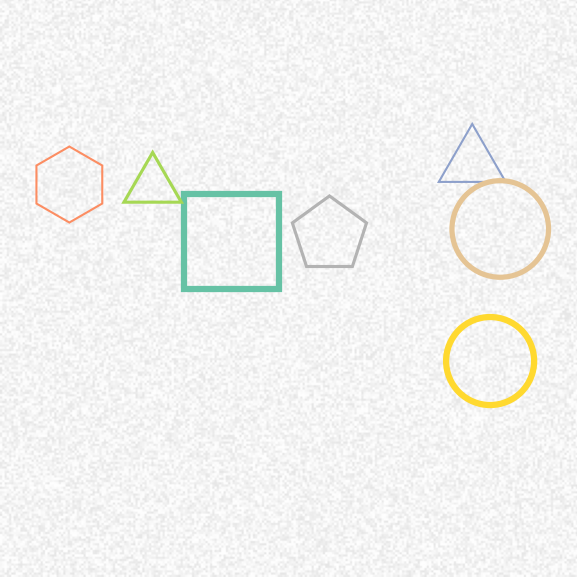[{"shape": "square", "thickness": 3, "radius": 0.41, "center": [0.401, 0.581]}, {"shape": "hexagon", "thickness": 1, "radius": 0.33, "center": [0.12, 0.68]}, {"shape": "triangle", "thickness": 1, "radius": 0.33, "center": [0.818, 0.718]}, {"shape": "triangle", "thickness": 1.5, "radius": 0.29, "center": [0.264, 0.678]}, {"shape": "circle", "thickness": 3, "radius": 0.38, "center": [0.849, 0.374]}, {"shape": "circle", "thickness": 2.5, "radius": 0.42, "center": [0.866, 0.603]}, {"shape": "pentagon", "thickness": 1.5, "radius": 0.34, "center": [0.57, 0.592]}]